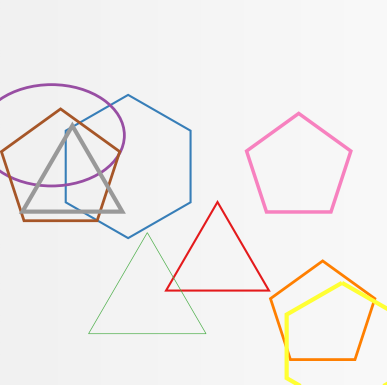[{"shape": "triangle", "thickness": 1.5, "radius": 0.77, "center": [0.561, 0.322]}, {"shape": "hexagon", "thickness": 1.5, "radius": 0.93, "center": [0.331, 0.568]}, {"shape": "triangle", "thickness": 0.5, "radius": 0.88, "center": [0.38, 0.221]}, {"shape": "oval", "thickness": 2, "radius": 0.94, "center": [0.133, 0.649]}, {"shape": "pentagon", "thickness": 2, "radius": 0.71, "center": [0.833, 0.181]}, {"shape": "hexagon", "thickness": 3, "radius": 0.82, "center": [0.883, 0.1]}, {"shape": "pentagon", "thickness": 2, "radius": 0.8, "center": [0.156, 0.557]}, {"shape": "pentagon", "thickness": 2.5, "radius": 0.71, "center": [0.771, 0.564]}, {"shape": "triangle", "thickness": 3, "radius": 0.74, "center": [0.187, 0.525]}]